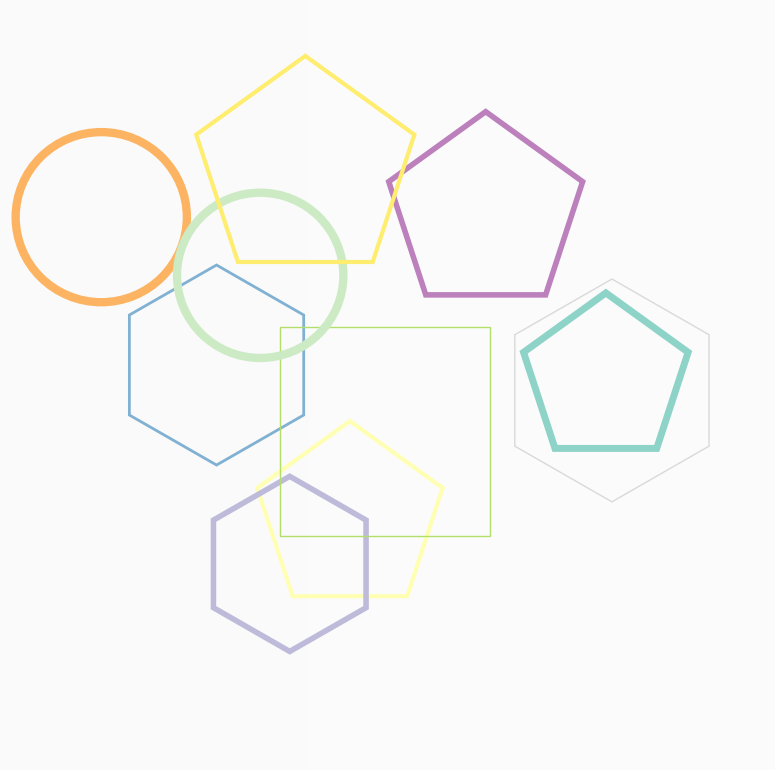[{"shape": "pentagon", "thickness": 2.5, "radius": 0.56, "center": [0.782, 0.508]}, {"shape": "pentagon", "thickness": 1.5, "radius": 0.63, "center": [0.452, 0.327]}, {"shape": "hexagon", "thickness": 2, "radius": 0.57, "center": [0.374, 0.268]}, {"shape": "hexagon", "thickness": 1, "radius": 0.65, "center": [0.279, 0.526]}, {"shape": "circle", "thickness": 3, "radius": 0.55, "center": [0.131, 0.718]}, {"shape": "square", "thickness": 0.5, "radius": 0.68, "center": [0.497, 0.44]}, {"shape": "hexagon", "thickness": 0.5, "radius": 0.72, "center": [0.79, 0.493]}, {"shape": "pentagon", "thickness": 2, "radius": 0.66, "center": [0.627, 0.723]}, {"shape": "circle", "thickness": 3, "radius": 0.54, "center": [0.336, 0.642]}, {"shape": "pentagon", "thickness": 1.5, "radius": 0.74, "center": [0.394, 0.779]}]